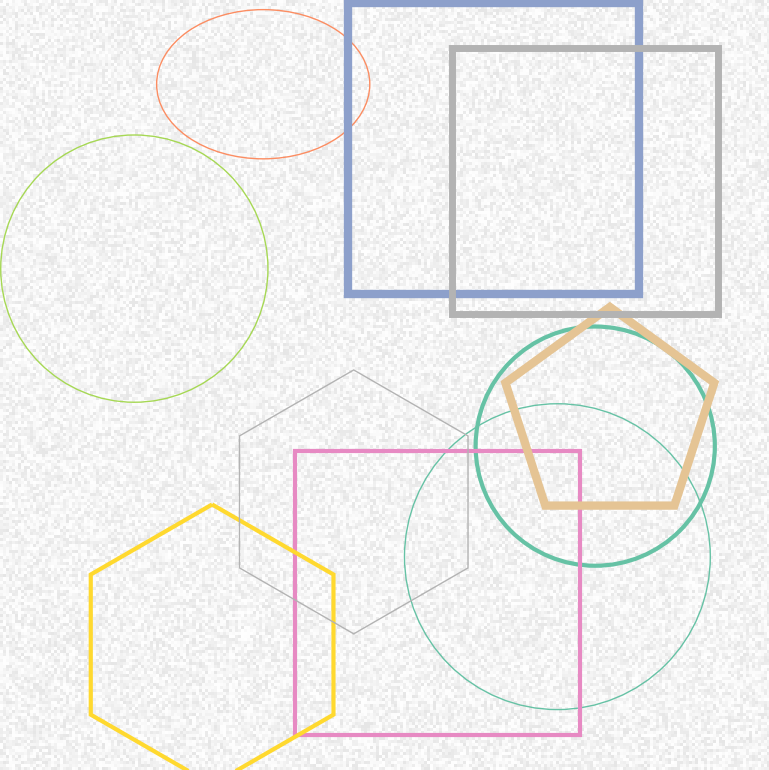[{"shape": "circle", "thickness": 1.5, "radius": 0.78, "center": [0.773, 0.421]}, {"shape": "circle", "thickness": 0.5, "radius": 0.99, "center": [0.724, 0.277]}, {"shape": "oval", "thickness": 0.5, "radius": 0.69, "center": [0.342, 0.891]}, {"shape": "square", "thickness": 3, "radius": 0.95, "center": [0.641, 0.808]}, {"shape": "square", "thickness": 1.5, "radius": 0.92, "center": [0.569, 0.23]}, {"shape": "circle", "thickness": 0.5, "radius": 0.87, "center": [0.174, 0.651]}, {"shape": "hexagon", "thickness": 1.5, "radius": 0.91, "center": [0.275, 0.163]}, {"shape": "pentagon", "thickness": 3, "radius": 0.71, "center": [0.792, 0.459]}, {"shape": "hexagon", "thickness": 0.5, "radius": 0.86, "center": [0.459, 0.348]}, {"shape": "square", "thickness": 2.5, "radius": 0.87, "center": [0.76, 0.765]}]